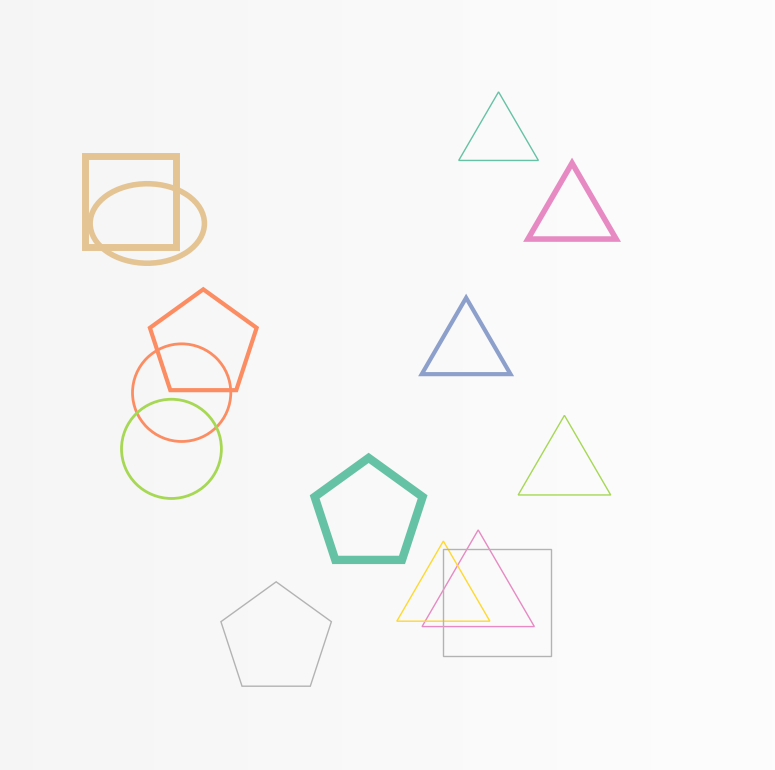[{"shape": "pentagon", "thickness": 3, "radius": 0.37, "center": [0.476, 0.332]}, {"shape": "triangle", "thickness": 0.5, "radius": 0.3, "center": [0.643, 0.821]}, {"shape": "circle", "thickness": 1, "radius": 0.32, "center": [0.234, 0.49]}, {"shape": "pentagon", "thickness": 1.5, "radius": 0.36, "center": [0.262, 0.552]}, {"shape": "triangle", "thickness": 1.5, "radius": 0.33, "center": [0.601, 0.547]}, {"shape": "triangle", "thickness": 0.5, "radius": 0.42, "center": [0.617, 0.228]}, {"shape": "triangle", "thickness": 2, "radius": 0.33, "center": [0.738, 0.722]}, {"shape": "triangle", "thickness": 0.5, "radius": 0.34, "center": [0.728, 0.392]}, {"shape": "circle", "thickness": 1, "radius": 0.32, "center": [0.221, 0.417]}, {"shape": "triangle", "thickness": 0.5, "radius": 0.35, "center": [0.572, 0.228]}, {"shape": "square", "thickness": 2.5, "radius": 0.3, "center": [0.169, 0.738]}, {"shape": "oval", "thickness": 2, "radius": 0.37, "center": [0.19, 0.71]}, {"shape": "square", "thickness": 0.5, "radius": 0.35, "center": [0.641, 0.218]}, {"shape": "pentagon", "thickness": 0.5, "radius": 0.37, "center": [0.356, 0.169]}]